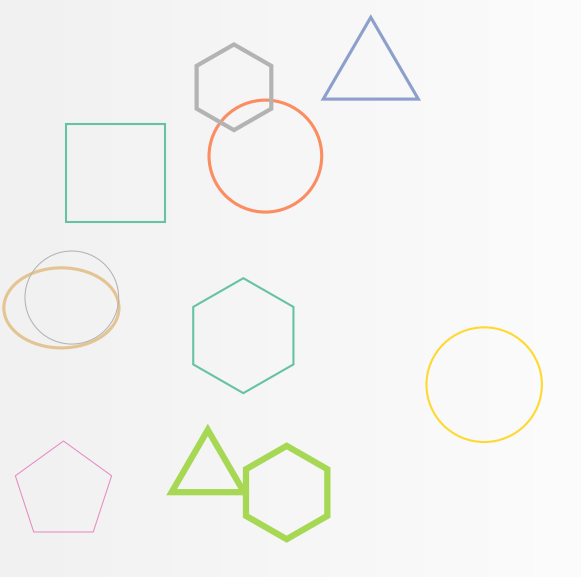[{"shape": "square", "thickness": 1, "radius": 0.43, "center": [0.199, 0.7]}, {"shape": "hexagon", "thickness": 1, "radius": 0.5, "center": [0.419, 0.418]}, {"shape": "circle", "thickness": 1.5, "radius": 0.48, "center": [0.457, 0.729]}, {"shape": "triangle", "thickness": 1.5, "radius": 0.47, "center": [0.638, 0.875]}, {"shape": "pentagon", "thickness": 0.5, "radius": 0.44, "center": [0.109, 0.148]}, {"shape": "hexagon", "thickness": 3, "radius": 0.4, "center": [0.493, 0.146]}, {"shape": "triangle", "thickness": 3, "radius": 0.36, "center": [0.358, 0.183]}, {"shape": "circle", "thickness": 1, "radius": 0.5, "center": [0.833, 0.333]}, {"shape": "oval", "thickness": 1.5, "radius": 0.5, "center": [0.106, 0.466]}, {"shape": "hexagon", "thickness": 2, "radius": 0.37, "center": [0.403, 0.848]}, {"shape": "circle", "thickness": 0.5, "radius": 0.4, "center": [0.124, 0.484]}]